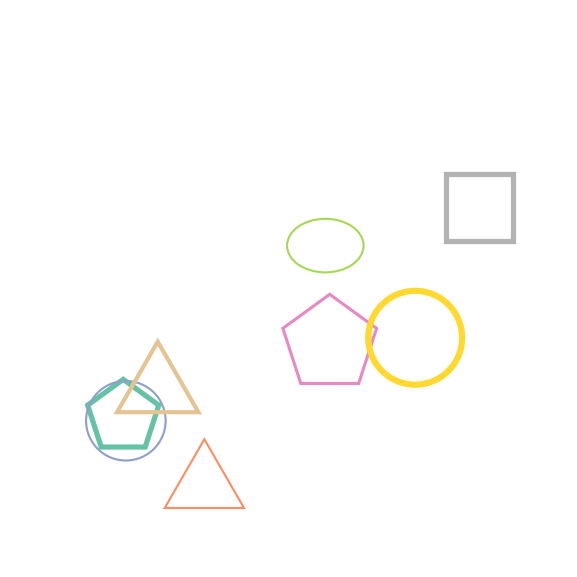[{"shape": "pentagon", "thickness": 2.5, "radius": 0.32, "center": [0.213, 0.277]}, {"shape": "triangle", "thickness": 1, "radius": 0.4, "center": [0.354, 0.159]}, {"shape": "circle", "thickness": 1, "radius": 0.34, "center": [0.218, 0.271]}, {"shape": "pentagon", "thickness": 1.5, "radius": 0.43, "center": [0.571, 0.404]}, {"shape": "oval", "thickness": 1, "radius": 0.33, "center": [0.563, 0.574]}, {"shape": "circle", "thickness": 3, "radius": 0.41, "center": [0.719, 0.414]}, {"shape": "triangle", "thickness": 2, "radius": 0.41, "center": [0.273, 0.326]}, {"shape": "square", "thickness": 2.5, "radius": 0.29, "center": [0.83, 0.64]}]